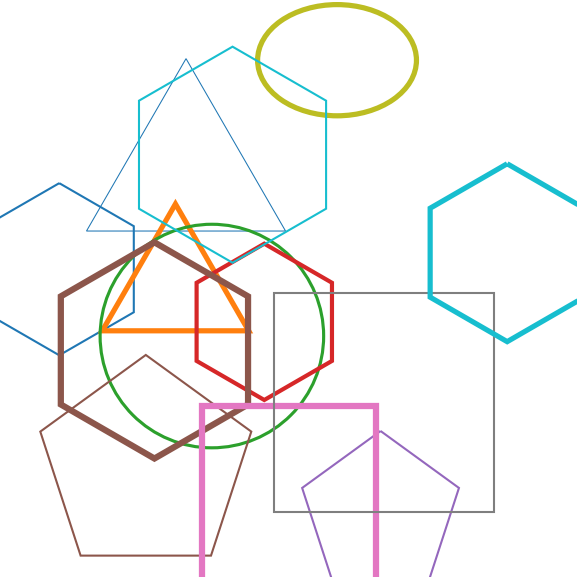[{"shape": "triangle", "thickness": 0.5, "radius": 1.0, "center": [0.322, 0.699]}, {"shape": "hexagon", "thickness": 1, "radius": 0.75, "center": [0.103, 0.533]}, {"shape": "triangle", "thickness": 2.5, "radius": 0.73, "center": [0.304, 0.5]}, {"shape": "circle", "thickness": 1.5, "radius": 0.97, "center": [0.367, 0.417]}, {"shape": "hexagon", "thickness": 2, "radius": 0.68, "center": [0.458, 0.442]}, {"shape": "pentagon", "thickness": 1, "radius": 0.71, "center": [0.659, 0.11]}, {"shape": "hexagon", "thickness": 3, "radius": 0.94, "center": [0.267, 0.392]}, {"shape": "pentagon", "thickness": 1, "radius": 0.96, "center": [0.252, 0.192]}, {"shape": "square", "thickness": 3, "radius": 0.76, "center": [0.5, 0.146]}, {"shape": "square", "thickness": 1, "radius": 0.95, "center": [0.665, 0.302]}, {"shape": "oval", "thickness": 2.5, "radius": 0.69, "center": [0.584, 0.895]}, {"shape": "hexagon", "thickness": 2.5, "radius": 0.77, "center": [0.878, 0.562]}, {"shape": "hexagon", "thickness": 1, "radius": 0.94, "center": [0.403, 0.731]}]